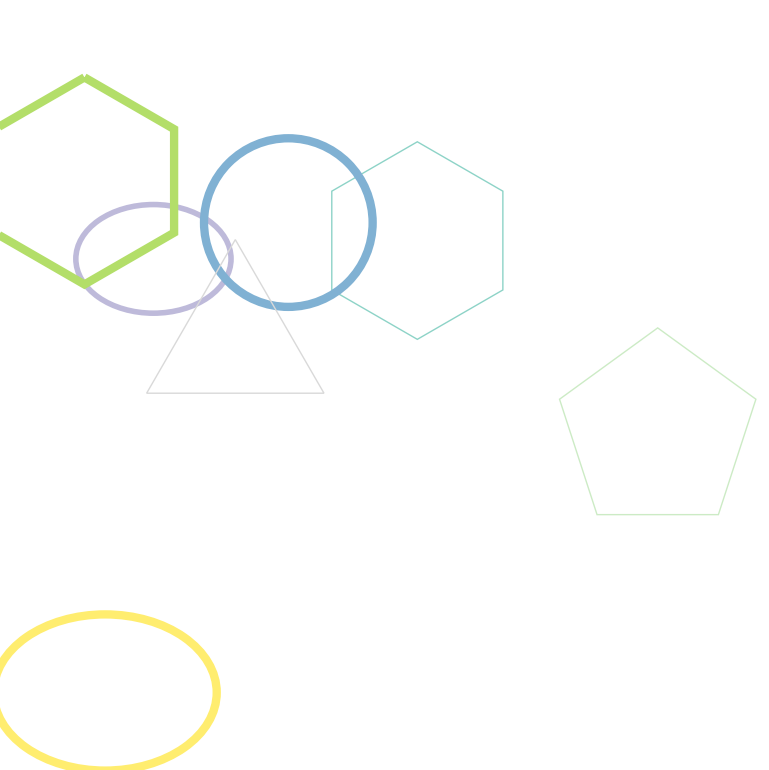[{"shape": "hexagon", "thickness": 0.5, "radius": 0.64, "center": [0.542, 0.688]}, {"shape": "oval", "thickness": 2, "radius": 0.5, "center": [0.199, 0.664]}, {"shape": "circle", "thickness": 3, "radius": 0.55, "center": [0.374, 0.711]}, {"shape": "hexagon", "thickness": 3, "radius": 0.67, "center": [0.11, 0.765]}, {"shape": "triangle", "thickness": 0.5, "radius": 0.66, "center": [0.306, 0.556]}, {"shape": "pentagon", "thickness": 0.5, "radius": 0.67, "center": [0.854, 0.44]}, {"shape": "oval", "thickness": 3, "radius": 0.72, "center": [0.137, 0.101]}]